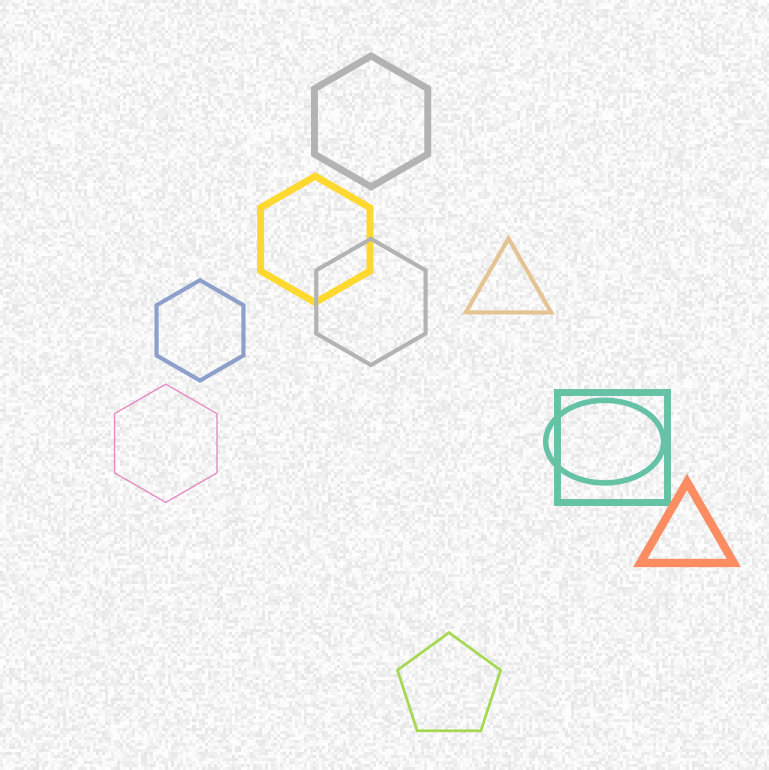[{"shape": "oval", "thickness": 2, "radius": 0.38, "center": [0.785, 0.426]}, {"shape": "square", "thickness": 2.5, "radius": 0.36, "center": [0.795, 0.419]}, {"shape": "triangle", "thickness": 3, "radius": 0.35, "center": [0.892, 0.304]}, {"shape": "hexagon", "thickness": 1.5, "radius": 0.33, "center": [0.26, 0.571]}, {"shape": "hexagon", "thickness": 0.5, "radius": 0.38, "center": [0.215, 0.424]}, {"shape": "pentagon", "thickness": 1, "radius": 0.35, "center": [0.583, 0.108]}, {"shape": "hexagon", "thickness": 2.5, "radius": 0.41, "center": [0.409, 0.689]}, {"shape": "triangle", "thickness": 1.5, "radius": 0.32, "center": [0.66, 0.626]}, {"shape": "hexagon", "thickness": 1.5, "radius": 0.41, "center": [0.482, 0.608]}, {"shape": "hexagon", "thickness": 2.5, "radius": 0.42, "center": [0.482, 0.842]}]